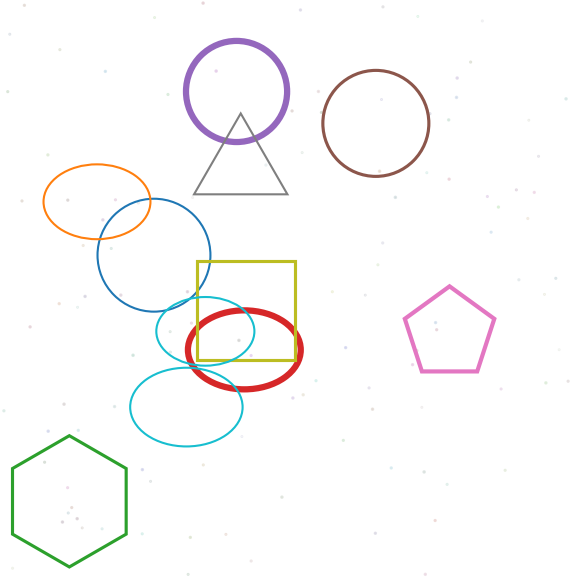[{"shape": "circle", "thickness": 1, "radius": 0.49, "center": [0.267, 0.557]}, {"shape": "oval", "thickness": 1, "radius": 0.46, "center": [0.168, 0.65]}, {"shape": "hexagon", "thickness": 1.5, "radius": 0.57, "center": [0.12, 0.131]}, {"shape": "oval", "thickness": 3, "radius": 0.49, "center": [0.423, 0.393]}, {"shape": "circle", "thickness": 3, "radius": 0.44, "center": [0.41, 0.841]}, {"shape": "circle", "thickness": 1.5, "radius": 0.46, "center": [0.651, 0.785]}, {"shape": "pentagon", "thickness": 2, "radius": 0.41, "center": [0.778, 0.422]}, {"shape": "triangle", "thickness": 1, "radius": 0.47, "center": [0.417, 0.709]}, {"shape": "square", "thickness": 1.5, "radius": 0.43, "center": [0.426, 0.461]}, {"shape": "oval", "thickness": 1, "radius": 0.49, "center": [0.323, 0.294]}, {"shape": "oval", "thickness": 1, "radius": 0.42, "center": [0.356, 0.425]}]